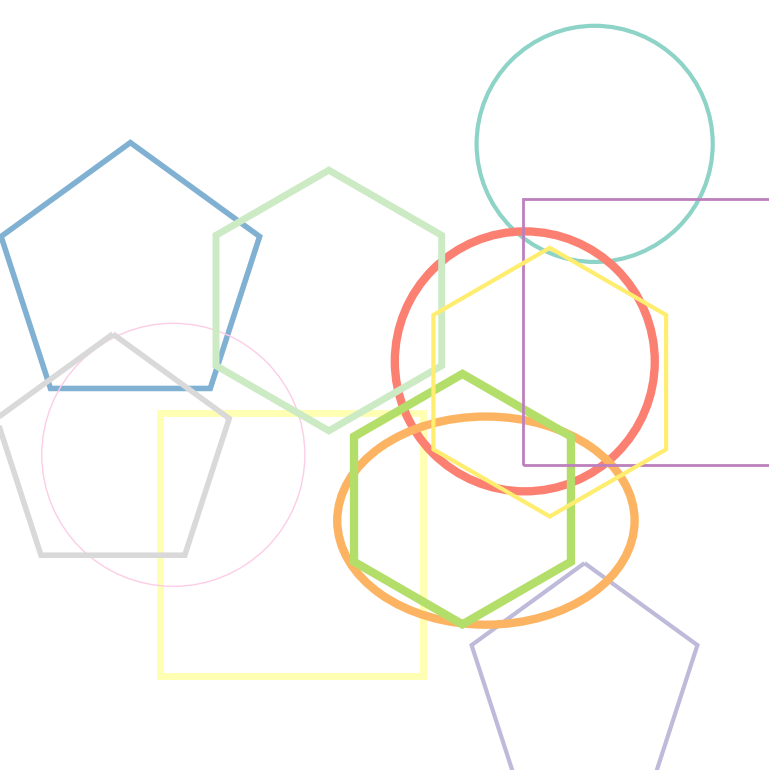[{"shape": "circle", "thickness": 1.5, "radius": 0.77, "center": [0.772, 0.813]}, {"shape": "square", "thickness": 2.5, "radius": 0.85, "center": [0.378, 0.293]}, {"shape": "pentagon", "thickness": 1.5, "radius": 0.77, "center": [0.759, 0.114]}, {"shape": "circle", "thickness": 3, "radius": 0.84, "center": [0.682, 0.531]}, {"shape": "pentagon", "thickness": 2, "radius": 0.88, "center": [0.169, 0.638]}, {"shape": "oval", "thickness": 3, "radius": 0.97, "center": [0.631, 0.324]}, {"shape": "hexagon", "thickness": 3, "radius": 0.81, "center": [0.601, 0.352]}, {"shape": "circle", "thickness": 0.5, "radius": 0.85, "center": [0.225, 0.409]}, {"shape": "pentagon", "thickness": 2, "radius": 0.79, "center": [0.147, 0.407]}, {"shape": "square", "thickness": 1, "radius": 0.87, "center": [0.852, 0.569]}, {"shape": "hexagon", "thickness": 2.5, "radius": 0.85, "center": [0.427, 0.61]}, {"shape": "hexagon", "thickness": 1.5, "radius": 0.87, "center": [0.714, 0.504]}]